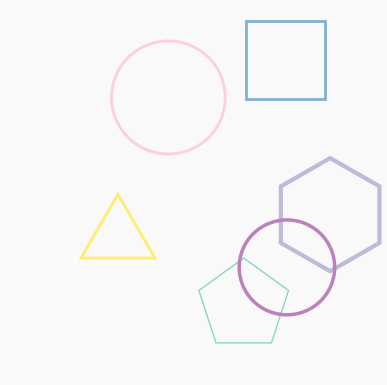[{"shape": "pentagon", "thickness": 1, "radius": 0.61, "center": [0.629, 0.208]}, {"shape": "hexagon", "thickness": 3, "radius": 0.73, "center": [0.852, 0.443]}, {"shape": "square", "thickness": 2, "radius": 0.51, "center": [0.737, 0.844]}, {"shape": "circle", "thickness": 2, "radius": 0.73, "center": [0.435, 0.747]}, {"shape": "circle", "thickness": 2.5, "radius": 0.62, "center": [0.74, 0.306]}, {"shape": "triangle", "thickness": 2, "radius": 0.55, "center": [0.304, 0.385]}]